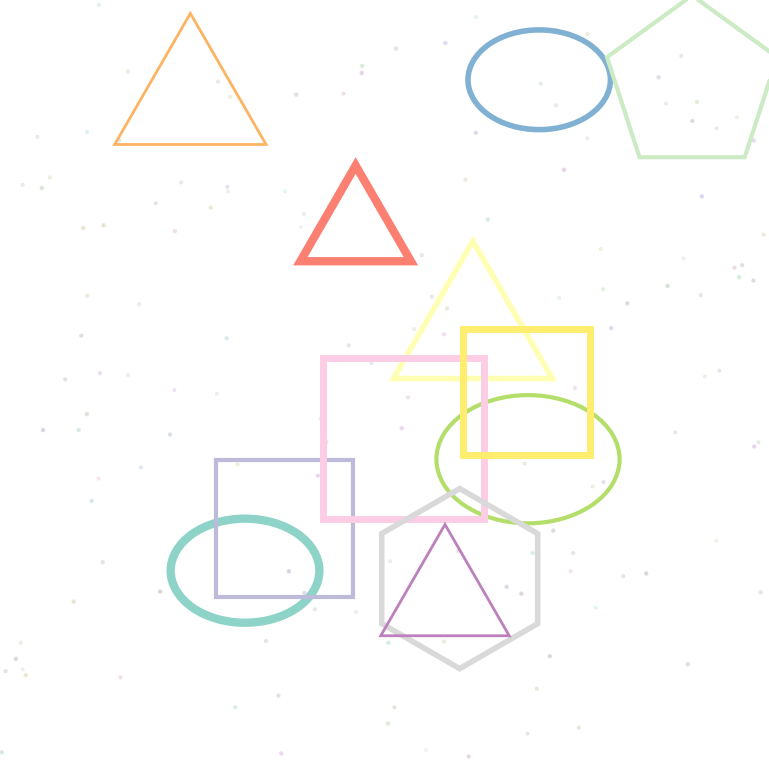[{"shape": "oval", "thickness": 3, "radius": 0.48, "center": [0.318, 0.259]}, {"shape": "triangle", "thickness": 2, "radius": 0.59, "center": [0.614, 0.568]}, {"shape": "square", "thickness": 1.5, "radius": 0.45, "center": [0.37, 0.314]}, {"shape": "triangle", "thickness": 3, "radius": 0.41, "center": [0.462, 0.702]}, {"shape": "oval", "thickness": 2, "radius": 0.46, "center": [0.7, 0.896]}, {"shape": "triangle", "thickness": 1, "radius": 0.57, "center": [0.247, 0.869]}, {"shape": "oval", "thickness": 1.5, "radius": 0.59, "center": [0.686, 0.404]}, {"shape": "square", "thickness": 2.5, "radius": 0.52, "center": [0.524, 0.43]}, {"shape": "hexagon", "thickness": 2, "radius": 0.58, "center": [0.597, 0.249]}, {"shape": "triangle", "thickness": 1, "radius": 0.48, "center": [0.578, 0.223]}, {"shape": "pentagon", "thickness": 1.5, "radius": 0.58, "center": [0.899, 0.89]}, {"shape": "square", "thickness": 2.5, "radius": 0.41, "center": [0.684, 0.491]}]